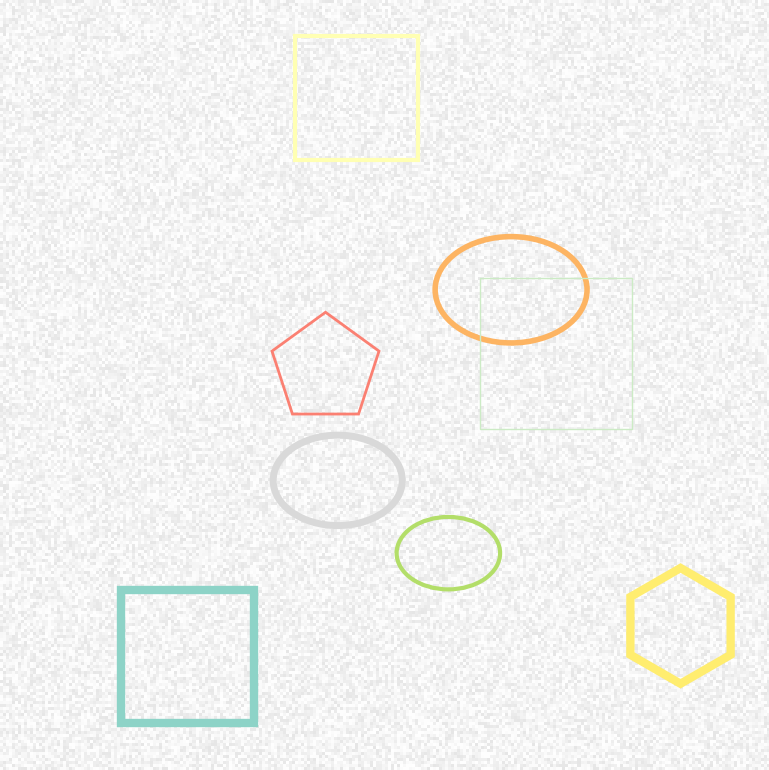[{"shape": "square", "thickness": 3, "radius": 0.43, "center": [0.244, 0.148]}, {"shape": "square", "thickness": 1.5, "radius": 0.4, "center": [0.463, 0.873]}, {"shape": "pentagon", "thickness": 1, "radius": 0.37, "center": [0.423, 0.521]}, {"shape": "oval", "thickness": 2, "radius": 0.49, "center": [0.664, 0.624]}, {"shape": "oval", "thickness": 1.5, "radius": 0.34, "center": [0.582, 0.282]}, {"shape": "oval", "thickness": 2.5, "radius": 0.42, "center": [0.439, 0.376]}, {"shape": "square", "thickness": 0.5, "radius": 0.49, "center": [0.722, 0.541]}, {"shape": "hexagon", "thickness": 3, "radius": 0.38, "center": [0.884, 0.187]}]